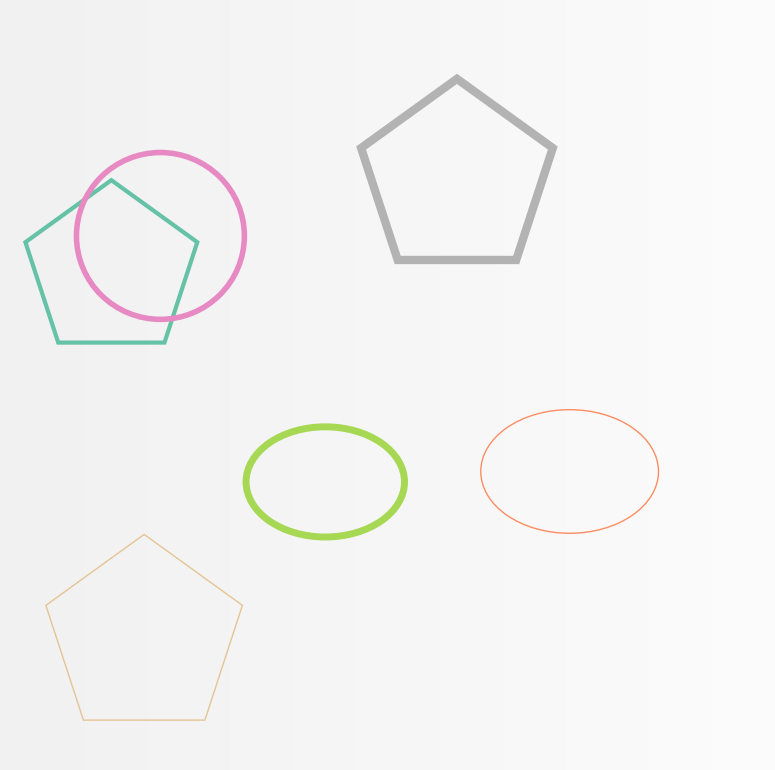[{"shape": "pentagon", "thickness": 1.5, "radius": 0.58, "center": [0.144, 0.649]}, {"shape": "oval", "thickness": 0.5, "radius": 0.57, "center": [0.735, 0.388]}, {"shape": "circle", "thickness": 2, "radius": 0.54, "center": [0.207, 0.694]}, {"shape": "oval", "thickness": 2.5, "radius": 0.51, "center": [0.42, 0.374]}, {"shape": "pentagon", "thickness": 0.5, "radius": 0.67, "center": [0.186, 0.173]}, {"shape": "pentagon", "thickness": 3, "radius": 0.65, "center": [0.59, 0.768]}]